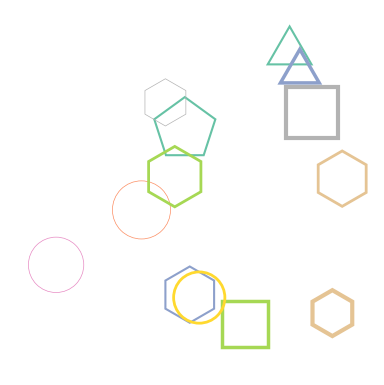[{"shape": "pentagon", "thickness": 1.5, "radius": 0.42, "center": [0.48, 0.664]}, {"shape": "triangle", "thickness": 1.5, "radius": 0.33, "center": [0.752, 0.866]}, {"shape": "circle", "thickness": 0.5, "radius": 0.38, "center": [0.367, 0.455]}, {"shape": "triangle", "thickness": 2.5, "radius": 0.29, "center": [0.779, 0.814]}, {"shape": "hexagon", "thickness": 1.5, "radius": 0.37, "center": [0.493, 0.235]}, {"shape": "circle", "thickness": 0.5, "radius": 0.36, "center": [0.146, 0.312]}, {"shape": "square", "thickness": 2.5, "radius": 0.3, "center": [0.637, 0.159]}, {"shape": "hexagon", "thickness": 2, "radius": 0.39, "center": [0.454, 0.541]}, {"shape": "circle", "thickness": 2, "radius": 0.33, "center": [0.518, 0.227]}, {"shape": "hexagon", "thickness": 2, "radius": 0.36, "center": [0.889, 0.536]}, {"shape": "hexagon", "thickness": 3, "radius": 0.3, "center": [0.863, 0.187]}, {"shape": "square", "thickness": 3, "radius": 0.34, "center": [0.811, 0.708]}, {"shape": "hexagon", "thickness": 0.5, "radius": 0.31, "center": [0.43, 0.734]}]